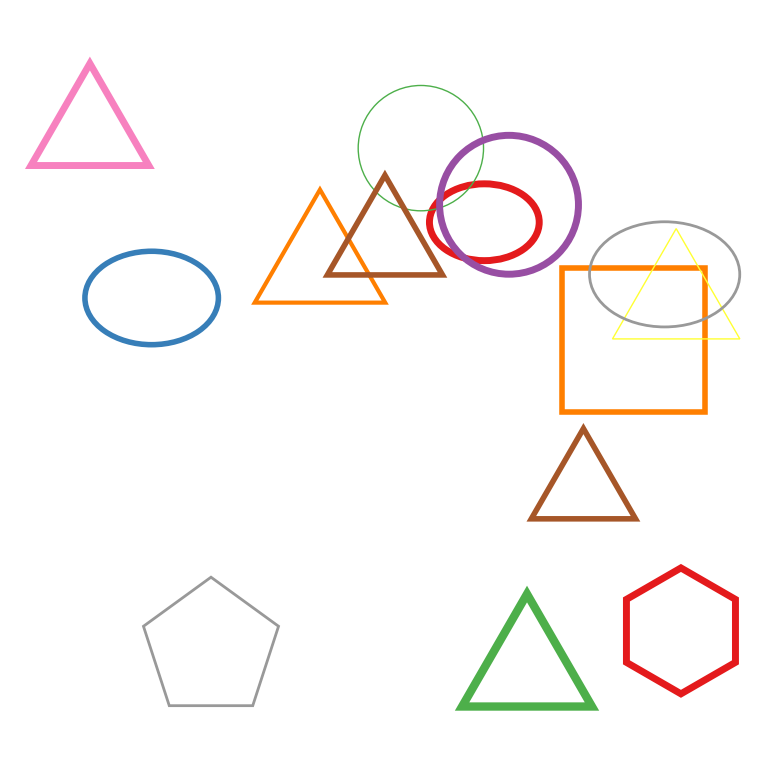[{"shape": "hexagon", "thickness": 2.5, "radius": 0.41, "center": [0.884, 0.181]}, {"shape": "oval", "thickness": 2.5, "radius": 0.36, "center": [0.629, 0.711]}, {"shape": "oval", "thickness": 2, "radius": 0.43, "center": [0.197, 0.613]}, {"shape": "triangle", "thickness": 3, "radius": 0.49, "center": [0.684, 0.131]}, {"shape": "circle", "thickness": 0.5, "radius": 0.41, "center": [0.547, 0.808]}, {"shape": "circle", "thickness": 2.5, "radius": 0.45, "center": [0.661, 0.734]}, {"shape": "triangle", "thickness": 1.5, "radius": 0.49, "center": [0.416, 0.656]}, {"shape": "square", "thickness": 2, "radius": 0.47, "center": [0.822, 0.558]}, {"shape": "triangle", "thickness": 0.5, "radius": 0.48, "center": [0.878, 0.608]}, {"shape": "triangle", "thickness": 2, "radius": 0.39, "center": [0.758, 0.365]}, {"shape": "triangle", "thickness": 2, "radius": 0.43, "center": [0.5, 0.686]}, {"shape": "triangle", "thickness": 2.5, "radius": 0.44, "center": [0.117, 0.829]}, {"shape": "oval", "thickness": 1, "radius": 0.49, "center": [0.863, 0.644]}, {"shape": "pentagon", "thickness": 1, "radius": 0.46, "center": [0.274, 0.158]}]